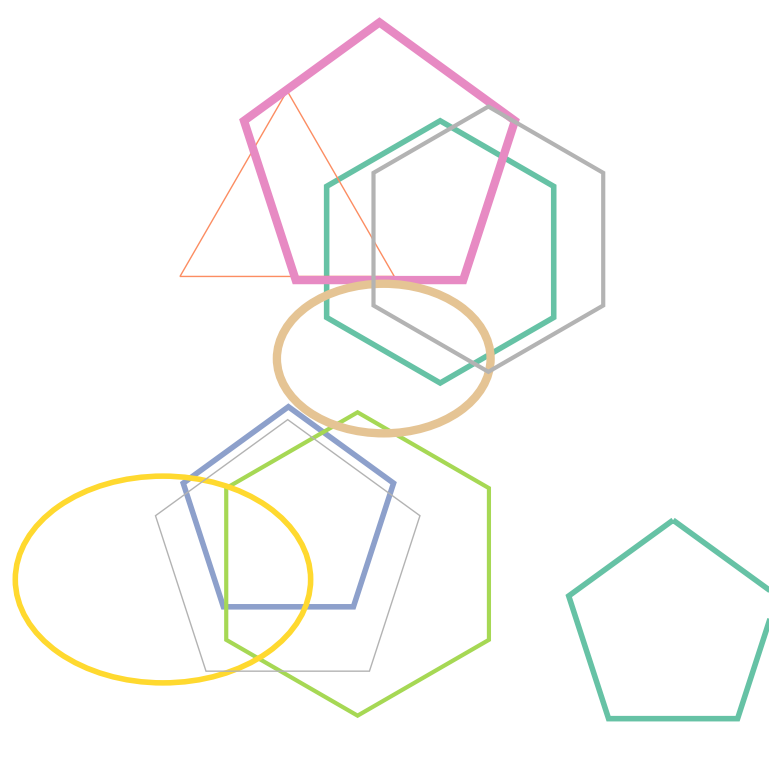[{"shape": "pentagon", "thickness": 2, "radius": 0.71, "center": [0.874, 0.182]}, {"shape": "hexagon", "thickness": 2, "radius": 0.85, "center": [0.572, 0.673]}, {"shape": "triangle", "thickness": 0.5, "radius": 0.8, "center": [0.373, 0.721]}, {"shape": "pentagon", "thickness": 2, "radius": 0.72, "center": [0.375, 0.328]}, {"shape": "pentagon", "thickness": 3, "radius": 0.92, "center": [0.493, 0.786]}, {"shape": "hexagon", "thickness": 1.5, "radius": 0.98, "center": [0.464, 0.268]}, {"shape": "oval", "thickness": 2, "radius": 0.96, "center": [0.212, 0.247]}, {"shape": "oval", "thickness": 3, "radius": 0.69, "center": [0.498, 0.534]}, {"shape": "pentagon", "thickness": 0.5, "radius": 0.9, "center": [0.374, 0.274]}, {"shape": "hexagon", "thickness": 1.5, "radius": 0.86, "center": [0.634, 0.689]}]